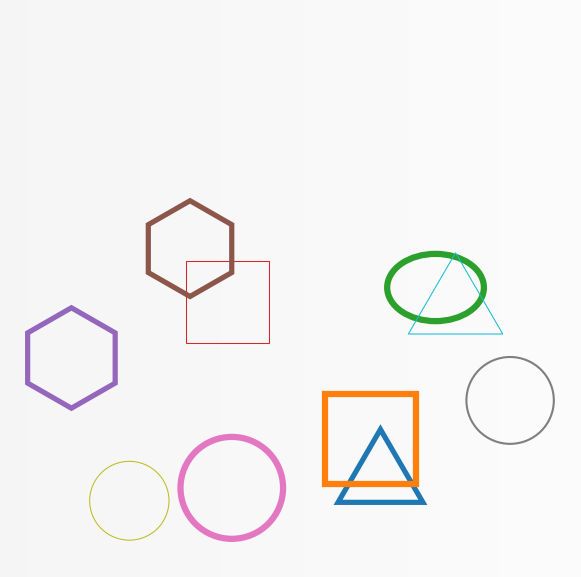[{"shape": "triangle", "thickness": 2.5, "radius": 0.42, "center": [0.655, 0.171]}, {"shape": "square", "thickness": 3, "radius": 0.39, "center": [0.638, 0.239]}, {"shape": "oval", "thickness": 3, "radius": 0.42, "center": [0.749, 0.501]}, {"shape": "square", "thickness": 0.5, "radius": 0.36, "center": [0.391, 0.476]}, {"shape": "hexagon", "thickness": 2.5, "radius": 0.43, "center": [0.123, 0.379]}, {"shape": "hexagon", "thickness": 2.5, "radius": 0.41, "center": [0.327, 0.569]}, {"shape": "circle", "thickness": 3, "radius": 0.44, "center": [0.399, 0.154]}, {"shape": "circle", "thickness": 1, "radius": 0.38, "center": [0.878, 0.306]}, {"shape": "circle", "thickness": 0.5, "radius": 0.34, "center": [0.223, 0.132]}, {"shape": "triangle", "thickness": 0.5, "radius": 0.47, "center": [0.784, 0.468]}]